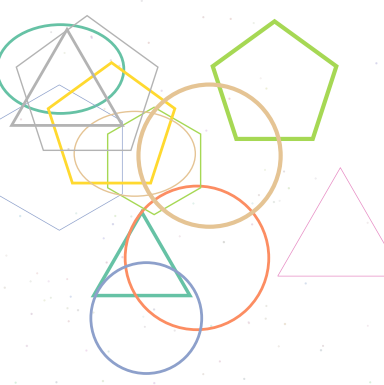[{"shape": "triangle", "thickness": 2.5, "radius": 0.72, "center": [0.368, 0.304]}, {"shape": "oval", "thickness": 2, "radius": 0.82, "center": [0.157, 0.821]}, {"shape": "circle", "thickness": 2, "radius": 0.93, "center": [0.512, 0.33]}, {"shape": "circle", "thickness": 2, "radius": 0.72, "center": [0.38, 0.174]}, {"shape": "hexagon", "thickness": 0.5, "radius": 0.94, "center": [0.154, 0.591]}, {"shape": "triangle", "thickness": 0.5, "radius": 0.94, "center": [0.884, 0.377]}, {"shape": "hexagon", "thickness": 1, "radius": 0.7, "center": [0.4, 0.582]}, {"shape": "pentagon", "thickness": 3, "radius": 0.84, "center": [0.713, 0.776]}, {"shape": "pentagon", "thickness": 2, "radius": 0.86, "center": [0.29, 0.664]}, {"shape": "circle", "thickness": 3, "radius": 0.92, "center": [0.544, 0.596]}, {"shape": "oval", "thickness": 1, "radius": 0.79, "center": [0.35, 0.601]}, {"shape": "triangle", "thickness": 2, "radius": 0.83, "center": [0.174, 0.757]}, {"shape": "pentagon", "thickness": 1, "radius": 0.97, "center": [0.226, 0.766]}]